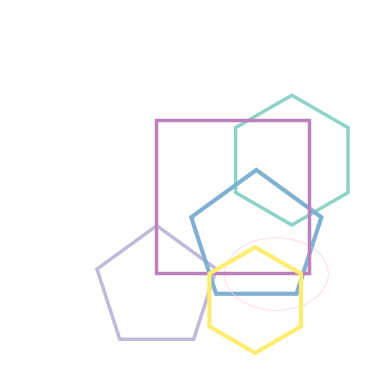[{"shape": "hexagon", "thickness": 2.5, "radius": 0.84, "center": [0.758, 0.584]}, {"shape": "pentagon", "thickness": 2.5, "radius": 0.82, "center": [0.407, 0.251]}, {"shape": "pentagon", "thickness": 3, "radius": 0.89, "center": [0.666, 0.381]}, {"shape": "oval", "thickness": 0.5, "radius": 0.67, "center": [0.718, 0.288]}, {"shape": "square", "thickness": 2.5, "radius": 1.0, "center": [0.604, 0.489]}, {"shape": "hexagon", "thickness": 3, "radius": 0.69, "center": [0.663, 0.221]}]